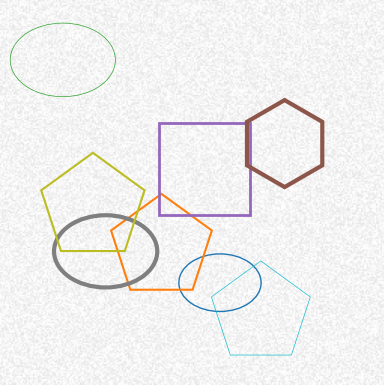[{"shape": "oval", "thickness": 1, "radius": 0.53, "center": [0.571, 0.266]}, {"shape": "pentagon", "thickness": 1.5, "radius": 0.69, "center": [0.419, 0.359]}, {"shape": "oval", "thickness": 0.5, "radius": 0.68, "center": [0.163, 0.844]}, {"shape": "square", "thickness": 2, "radius": 0.6, "center": [0.531, 0.56]}, {"shape": "hexagon", "thickness": 3, "radius": 0.56, "center": [0.739, 0.627]}, {"shape": "oval", "thickness": 3, "radius": 0.67, "center": [0.274, 0.347]}, {"shape": "pentagon", "thickness": 1.5, "radius": 0.71, "center": [0.241, 0.462]}, {"shape": "pentagon", "thickness": 0.5, "radius": 0.68, "center": [0.678, 0.187]}]